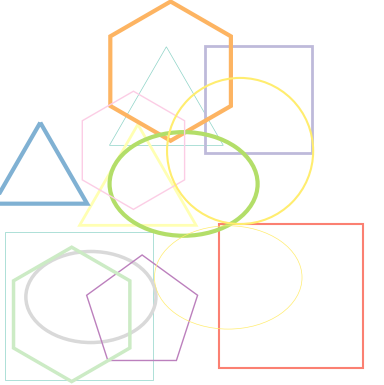[{"shape": "square", "thickness": 0.5, "radius": 0.96, "center": [0.206, 0.205]}, {"shape": "triangle", "thickness": 0.5, "radius": 0.85, "center": [0.432, 0.708]}, {"shape": "triangle", "thickness": 2, "radius": 0.87, "center": [0.358, 0.502]}, {"shape": "square", "thickness": 2, "radius": 0.69, "center": [0.671, 0.743]}, {"shape": "square", "thickness": 1.5, "radius": 0.93, "center": [0.756, 0.231]}, {"shape": "triangle", "thickness": 3, "radius": 0.7, "center": [0.105, 0.541]}, {"shape": "hexagon", "thickness": 3, "radius": 0.9, "center": [0.443, 0.815]}, {"shape": "oval", "thickness": 3, "radius": 0.96, "center": [0.477, 0.522]}, {"shape": "hexagon", "thickness": 1, "radius": 0.77, "center": [0.347, 0.61]}, {"shape": "oval", "thickness": 2.5, "radius": 0.84, "center": [0.236, 0.229]}, {"shape": "pentagon", "thickness": 1, "radius": 0.76, "center": [0.369, 0.186]}, {"shape": "hexagon", "thickness": 2.5, "radius": 0.87, "center": [0.186, 0.183]}, {"shape": "oval", "thickness": 0.5, "radius": 0.96, "center": [0.593, 0.279]}, {"shape": "circle", "thickness": 1.5, "radius": 0.95, "center": [0.624, 0.608]}]